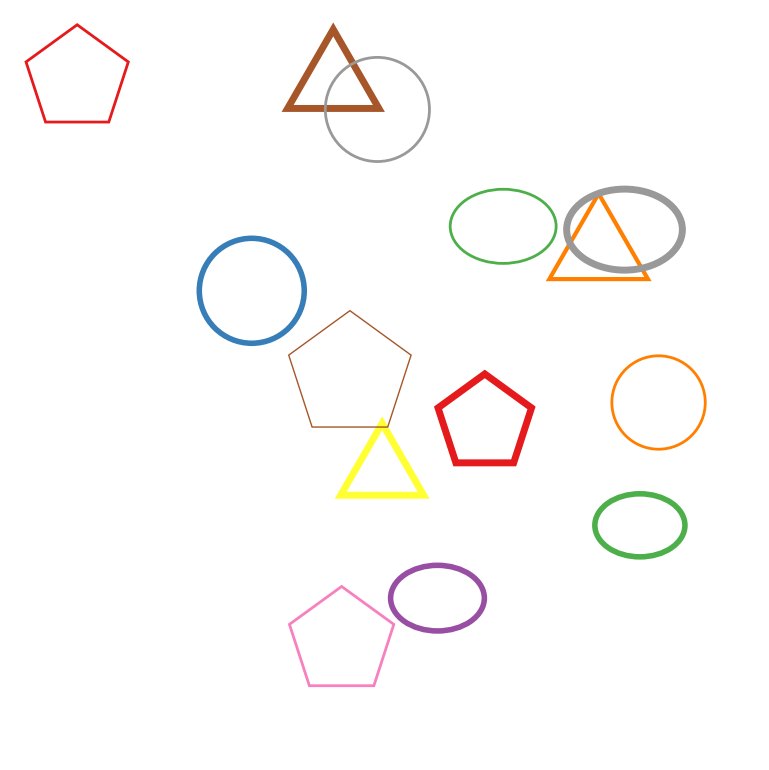[{"shape": "pentagon", "thickness": 1, "radius": 0.35, "center": [0.1, 0.898]}, {"shape": "pentagon", "thickness": 2.5, "radius": 0.32, "center": [0.63, 0.451]}, {"shape": "circle", "thickness": 2, "radius": 0.34, "center": [0.327, 0.622]}, {"shape": "oval", "thickness": 2, "radius": 0.29, "center": [0.831, 0.318]}, {"shape": "oval", "thickness": 1, "radius": 0.34, "center": [0.653, 0.706]}, {"shape": "oval", "thickness": 2, "radius": 0.3, "center": [0.568, 0.223]}, {"shape": "triangle", "thickness": 1.5, "radius": 0.37, "center": [0.777, 0.675]}, {"shape": "circle", "thickness": 1, "radius": 0.3, "center": [0.855, 0.477]}, {"shape": "triangle", "thickness": 2.5, "radius": 0.31, "center": [0.496, 0.388]}, {"shape": "pentagon", "thickness": 0.5, "radius": 0.42, "center": [0.454, 0.513]}, {"shape": "triangle", "thickness": 2.5, "radius": 0.34, "center": [0.433, 0.893]}, {"shape": "pentagon", "thickness": 1, "radius": 0.36, "center": [0.444, 0.167]}, {"shape": "oval", "thickness": 2.5, "radius": 0.38, "center": [0.811, 0.702]}, {"shape": "circle", "thickness": 1, "radius": 0.34, "center": [0.49, 0.858]}]